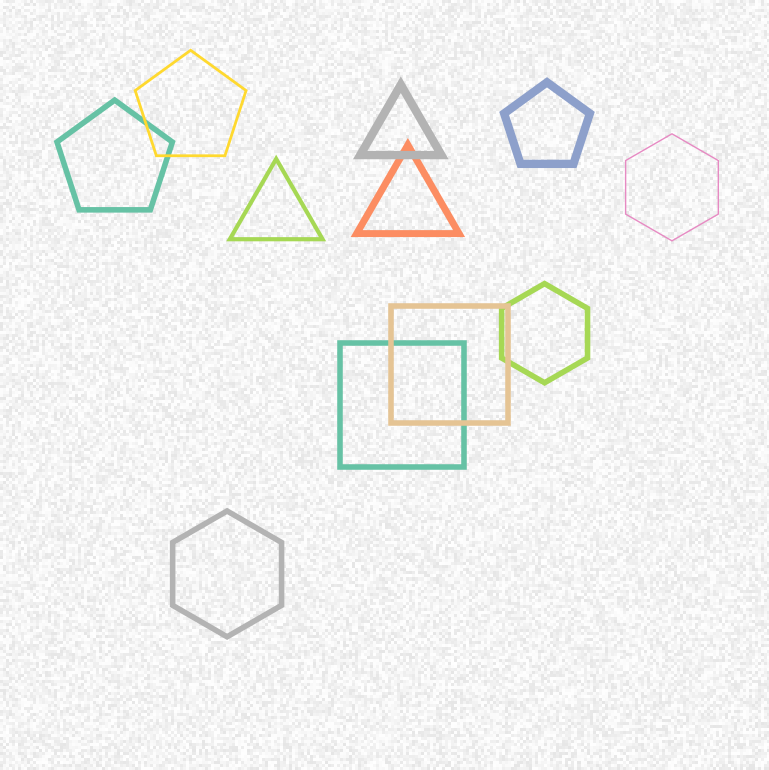[{"shape": "pentagon", "thickness": 2, "radius": 0.39, "center": [0.149, 0.791]}, {"shape": "square", "thickness": 2, "radius": 0.4, "center": [0.522, 0.474]}, {"shape": "triangle", "thickness": 2.5, "radius": 0.38, "center": [0.53, 0.735]}, {"shape": "pentagon", "thickness": 3, "radius": 0.29, "center": [0.71, 0.835]}, {"shape": "hexagon", "thickness": 0.5, "radius": 0.35, "center": [0.873, 0.757]}, {"shape": "triangle", "thickness": 1.5, "radius": 0.35, "center": [0.359, 0.724]}, {"shape": "hexagon", "thickness": 2, "radius": 0.32, "center": [0.707, 0.567]}, {"shape": "pentagon", "thickness": 1, "radius": 0.38, "center": [0.248, 0.859]}, {"shape": "square", "thickness": 2, "radius": 0.38, "center": [0.584, 0.526]}, {"shape": "hexagon", "thickness": 2, "radius": 0.41, "center": [0.295, 0.255]}, {"shape": "triangle", "thickness": 3, "radius": 0.3, "center": [0.521, 0.829]}]